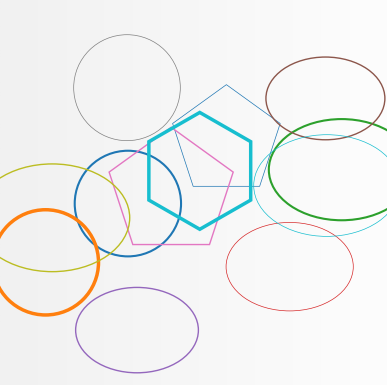[{"shape": "pentagon", "thickness": 0.5, "radius": 0.73, "center": [0.584, 0.634]}, {"shape": "circle", "thickness": 1.5, "radius": 0.69, "center": [0.33, 0.471]}, {"shape": "circle", "thickness": 2.5, "radius": 0.68, "center": [0.118, 0.319]}, {"shape": "oval", "thickness": 1.5, "radius": 0.94, "center": [0.881, 0.559]}, {"shape": "oval", "thickness": 0.5, "radius": 0.82, "center": [0.748, 0.307]}, {"shape": "oval", "thickness": 1, "radius": 0.79, "center": [0.354, 0.143]}, {"shape": "oval", "thickness": 1, "radius": 0.77, "center": [0.84, 0.744]}, {"shape": "pentagon", "thickness": 1, "radius": 0.84, "center": [0.442, 0.501]}, {"shape": "circle", "thickness": 0.5, "radius": 0.69, "center": [0.328, 0.772]}, {"shape": "oval", "thickness": 1, "radius": 1.0, "center": [0.135, 0.434]}, {"shape": "hexagon", "thickness": 2.5, "radius": 0.76, "center": [0.516, 0.556]}, {"shape": "oval", "thickness": 0.5, "radius": 0.94, "center": [0.843, 0.518]}]